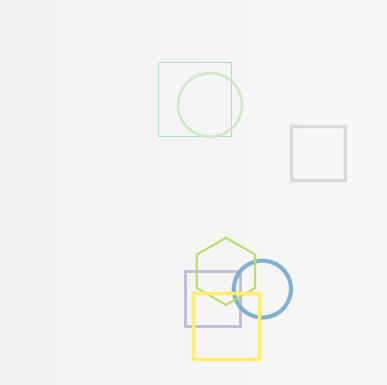[{"shape": "square", "thickness": 0.5, "radius": 0.47, "center": [0.502, 0.743]}, {"shape": "square", "thickness": 2, "radius": 0.36, "center": [0.549, 0.224]}, {"shape": "circle", "thickness": 3, "radius": 0.37, "center": [0.677, 0.249]}, {"shape": "hexagon", "thickness": 1.5, "radius": 0.43, "center": [0.583, 0.295]}, {"shape": "square", "thickness": 2.5, "radius": 0.35, "center": [0.821, 0.603]}, {"shape": "circle", "thickness": 2, "radius": 0.41, "center": [0.542, 0.728]}, {"shape": "square", "thickness": 2.5, "radius": 0.43, "center": [0.583, 0.154]}]